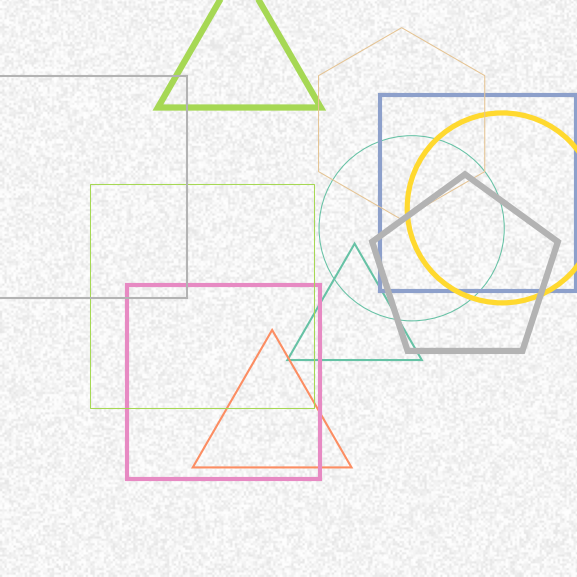[{"shape": "triangle", "thickness": 1, "radius": 0.67, "center": [0.614, 0.443]}, {"shape": "circle", "thickness": 0.5, "radius": 0.8, "center": [0.713, 0.604]}, {"shape": "triangle", "thickness": 1, "radius": 0.79, "center": [0.471, 0.269]}, {"shape": "square", "thickness": 2, "radius": 0.85, "center": [0.828, 0.665]}, {"shape": "square", "thickness": 2, "radius": 0.84, "center": [0.387, 0.338]}, {"shape": "square", "thickness": 0.5, "radius": 0.97, "center": [0.35, 0.486]}, {"shape": "triangle", "thickness": 3, "radius": 0.81, "center": [0.414, 0.894]}, {"shape": "circle", "thickness": 2.5, "radius": 0.82, "center": [0.87, 0.639]}, {"shape": "hexagon", "thickness": 0.5, "radius": 0.83, "center": [0.695, 0.785]}, {"shape": "pentagon", "thickness": 3, "radius": 0.85, "center": [0.805, 0.528]}, {"shape": "square", "thickness": 1, "radius": 0.96, "center": [0.131, 0.675]}]